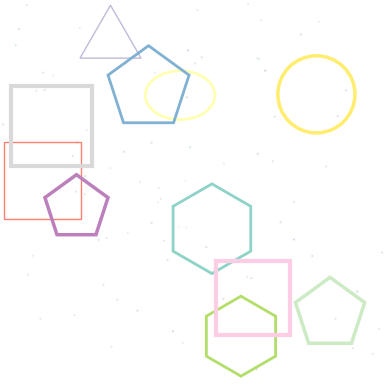[{"shape": "hexagon", "thickness": 2, "radius": 0.58, "center": [0.55, 0.406]}, {"shape": "oval", "thickness": 2, "radius": 0.45, "center": [0.468, 0.753]}, {"shape": "triangle", "thickness": 1, "radius": 0.46, "center": [0.287, 0.895]}, {"shape": "square", "thickness": 1, "radius": 0.5, "center": [0.11, 0.531]}, {"shape": "pentagon", "thickness": 2, "radius": 0.55, "center": [0.386, 0.771]}, {"shape": "hexagon", "thickness": 2, "radius": 0.52, "center": [0.626, 0.127]}, {"shape": "square", "thickness": 3, "radius": 0.48, "center": [0.657, 0.226]}, {"shape": "square", "thickness": 3, "radius": 0.52, "center": [0.134, 0.673]}, {"shape": "pentagon", "thickness": 2.5, "radius": 0.43, "center": [0.199, 0.46]}, {"shape": "pentagon", "thickness": 2.5, "radius": 0.47, "center": [0.857, 0.185]}, {"shape": "circle", "thickness": 2.5, "radius": 0.5, "center": [0.822, 0.755]}]